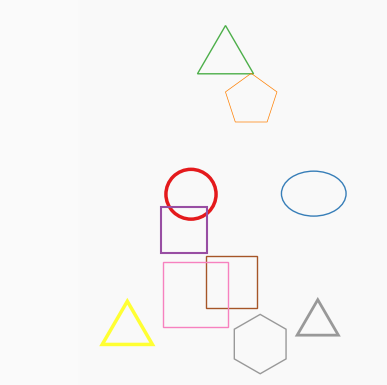[{"shape": "circle", "thickness": 2.5, "radius": 0.32, "center": [0.493, 0.495]}, {"shape": "oval", "thickness": 1, "radius": 0.42, "center": [0.81, 0.497]}, {"shape": "triangle", "thickness": 1, "radius": 0.42, "center": [0.582, 0.85]}, {"shape": "square", "thickness": 1.5, "radius": 0.29, "center": [0.474, 0.403]}, {"shape": "pentagon", "thickness": 0.5, "radius": 0.35, "center": [0.648, 0.74]}, {"shape": "triangle", "thickness": 2.5, "radius": 0.37, "center": [0.329, 0.143]}, {"shape": "square", "thickness": 1, "radius": 0.33, "center": [0.597, 0.267]}, {"shape": "square", "thickness": 1, "radius": 0.42, "center": [0.505, 0.235]}, {"shape": "triangle", "thickness": 2, "radius": 0.31, "center": [0.82, 0.16]}, {"shape": "hexagon", "thickness": 1, "radius": 0.39, "center": [0.671, 0.106]}]